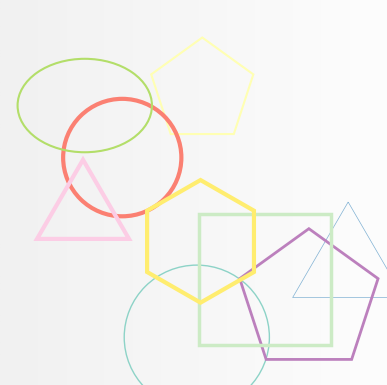[{"shape": "circle", "thickness": 1, "radius": 0.94, "center": [0.508, 0.124]}, {"shape": "pentagon", "thickness": 1.5, "radius": 0.69, "center": [0.522, 0.764]}, {"shape": "circle", "thickness": 3, "radius": 0.76, "center": [0.315, 0.591]}, {"shape": "triangle", "thickness": 0.5, "radius": 0.83, "center": [0.898, 0.31]}, {"shape": "oval", "thickness": 1.5, "radius": 0.87, "center": [0.219, 0.726]}, {"shape": "triangle", "thickness": 3, "radius": 0.69, "center": [0.214, 0.448]}, {"shape": "pentagon", "thickness": 2, "radius": 0.94, "center": [0.797, 0.218]}, {"shape": "square", "thickness": 2.5, "radius": 0.85, "center": [0.684, 0.274]}, {"shape": "hexagon", "thickness": 3, "radius": 0.8, "center": [0.518, 0.373]}]